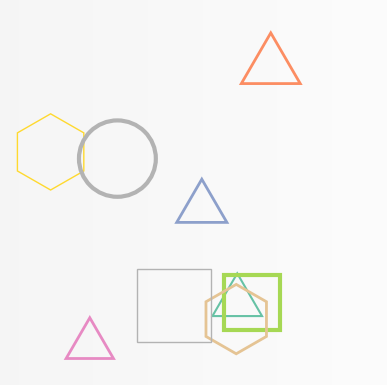[{"shape": "triangle", "thickness": 1.5, "radius": 0.37, "center": [0.612, 0.216]}, {"shape": "triangle", "thickness": 2, "radius": 0.44, "center": [0.699, 0.827]}, {"shape": "triangle", "thickness": 2, "radius": 0.37, "center": [0.521, 0.46]}, {"shape": "triangle", "thickness": 2, "radius": 0.35, "center": [0.232, 0.104]}, {"shape": "square", "thickness": 3, "radius": 0.36, "center": [0.65, 0.215]}, {"shape": "hexagon", "thickness": 1, "radius": 0.49, "center": [0.131, 0.605]}, {"shape": "hexagon", "thickness": 2, "radius": 0.45, "center": [0.61, 0.171]}, {"shape": "circle", "thickness": 3, "radius": 0.5, "center": [0.303, 0.588]}, {"shape": "square", "thickness": 1, "radius": 0.48, "center": [0.449, 0.206]}]